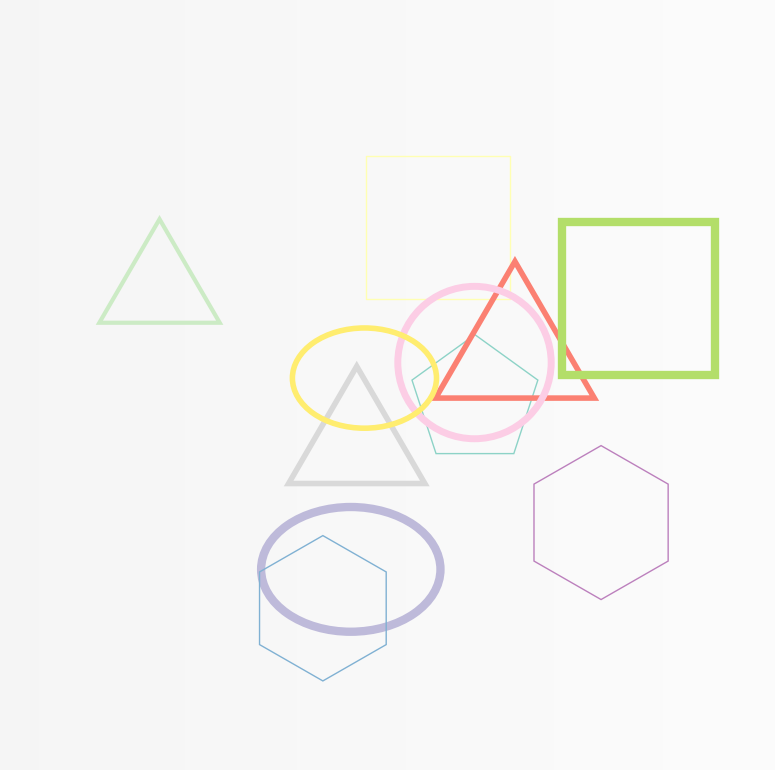[{"shape": "pentagon", "thickness": 0.5, "radius": 0.43, "center": [0.613, 0.48]}, {"shape": "square", "thickness": 0.5, "radius": 0.47, "center": [0.565, 0.704]}, {"shape": "oval", "thickness": 3, "radius": 0.58, "center": [0.453, 0.261]}, {"shape": "triangle", "thickness": 2, "radius": 0.59, "center": [0.664, 0.542]}, {"shape": "hexagon", "thickness": 0.5, "radius": 0.47, "center": [0.417, 0.21]}, {"shape": "square", "thickness": 3, "radius": 0.49, "center": [0.824, 0.612]}, {"shape": "circle", "thickness": 2.5, "radius": 0.49, "center": [0.612, 0.529]}, {"shape": "triangle", "thickness": 2, "radius": 0.51, "center": [0.46, 0.423]}, {"shape": "hexagon", "thickness": 0.5, "radius": 0.5, "center": [0.776, 0.321]}, {"shape": "triangle", "thickness": 1.5, "radius": 0.45, "center": [0.206, 0.626]}, {"shape": "oval", "thickness": 2, "radius": 0.46, "center": [0.47, 0.509]}]